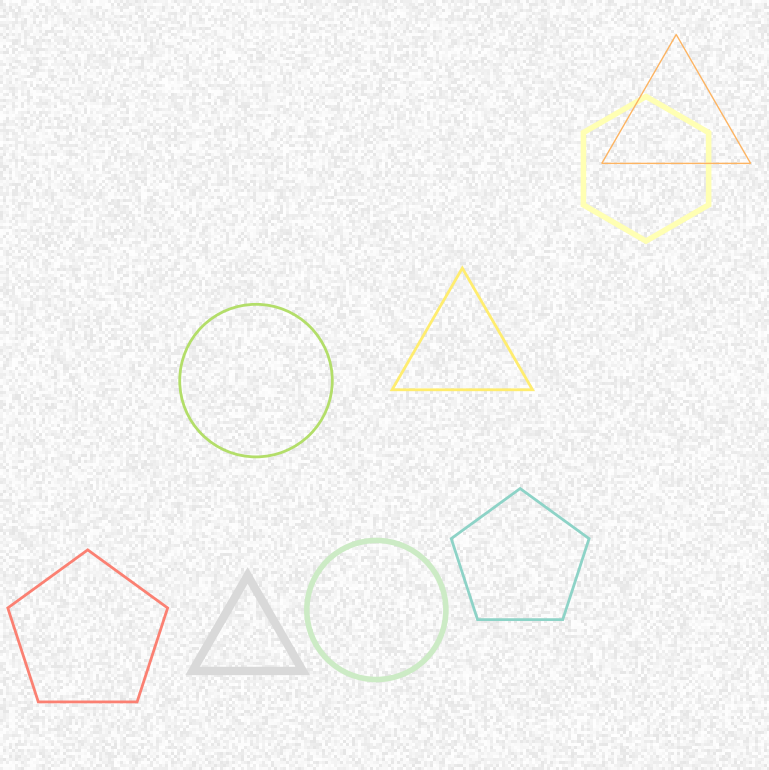[{"shape": "pentagon", "thickness": 1, "radius": 0.47, "center": [0.676, 0.271]}, {"shape": "hexagon", "thickness": 2, "radius": 0.47, "center": [0.839, 0.781]}, {"shape": "pentagon", "thickness": 1, "radius": 0.55, "center": [0.114, 0.177]}, {"shape": "triangle", "thickness": 0.5, "radius": 0.56, "center": [0.878, 0.844]}, {"shape": "circle", "thickness": 1, "radius": 0.5, "center": [0.332, 0.506]}, {"shape": "triangle", "thickness": 3, "radius": 0.41, "center": [0.322, 0.17]}, {"shape": "circle", "thickness": 2, "radius": 0.45, "center": [0.489, 0.208]}, {"shape": "triangle", "thickness": 1, "radius": 0.53, "center": [0.6, 0.546]}]